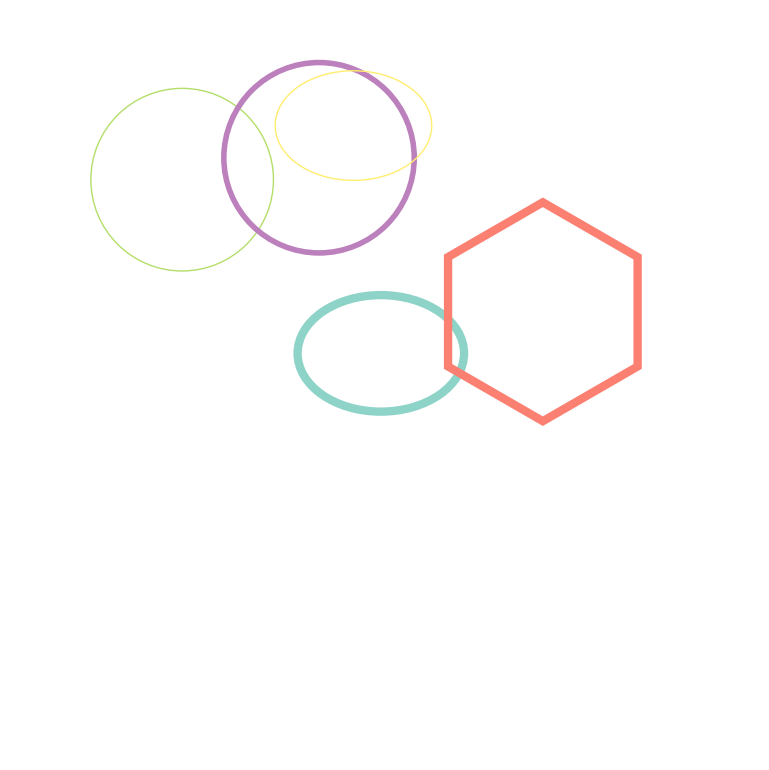[{"shape": "oval", "thickness": 3, "radius": 0.54, "center": [0.495, 0.541]}, {"shape": "hexagon", "thickness": 3, "radius": 0.71, "center": [0.705, 0.595]}, {"shape": "circle", "thickness": 0.5, "radius": 0.59, "center": [0.237, 0.767]}, {"shape": "circle", "thickness": 2, "radius": 0.62, "center": [0.414, 0.795]}, {"shape": "oval", "thickness": 0.5, "radius": 0.51, "center": [0.459, 0.837]}]